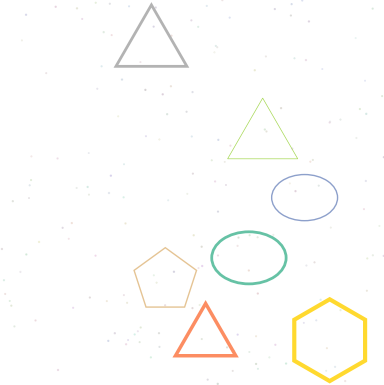[{"shape": "oval", "thickness": 2, "radius": 0.48, "center": [0.647, 0.33]}, {"shape": "triangle", "thickness": 2.5, "radius": 0.45, "center": [0.534, 0.121]}, {"shape": "oval", "thickness": 1, "radius": 0.43, "center": [0.791, 0.487]}, {"shape": "triangle", "thickness": 0.5, "radius": 0.53, "center": [0.682, 0.64]}, {"shape": "hexagon", "thickness": 3, "radius": 0.53, "center": [0.856, 0.116]}, {"shape": "pentagon", "thickness": 1, "radius": 0.43, "center": [0.429, 0.271]}, {"shape": "triangle", "thickness": 2, "radius": 0.53, "center": [0.393, 0.881]}]